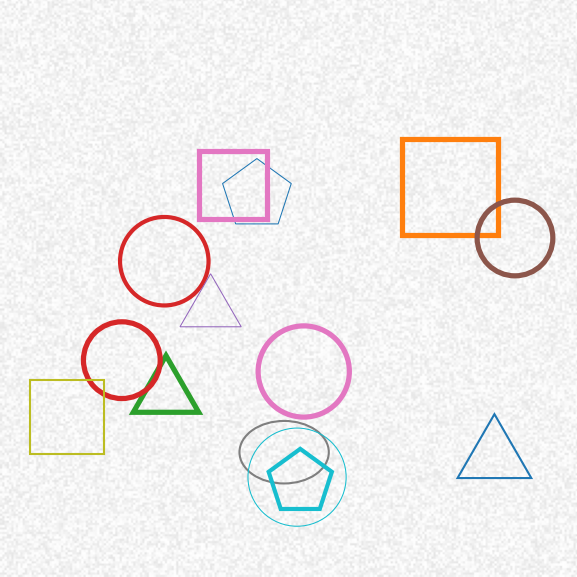[{"shape": "pentagon", "thickness": 0.5, "radius": 0.31, "center": [0.445, 0.662]}, {"shape": "triangle", "thickness": 1, "radius": 0.37, "center": [0.856, 0.208]}, {"shape": "square", "thickness": 2.5, "radius": 0.42, "center": [0.78, 0.675]}, {"shape": "triangle", "thickness": 2.5, "radius": 0.33, "center": [0.287, 0.318]}, {"shape": "circle", "thickness": 2.5, "radius": 0.33, "center": [0.211, 0.375]}, {"shape": "circle", "thickness": 2, "radius": 0.38, "center": [0.284, 0.547]}, {"shape": "triangle", "thickness": 0.5, "radius": 0.31, "center": [0.365, 0.464]}, {"shape": "circle", "thickness": 2.5, "radius": 0.33, "center": [0.892, 0.587]}, {"shape": "circle", "thickness": 2.5, "radius": 0.39, "center": [0.526, 0.356]}, {"shape": "square", "thickness": 2.5, "radius": 0.29, "center": [0.403, 0.679]}, {"shape": "oval", "thickness": 1, "radius": 0.39, "center": [0.492, 0.216]}, {"shape": "square", "thickness": 1, "radius": 0.32, "center": [0.117, 0.277]}, {"shape": "pentagon", "thickness": 2, "radius": 0.29, "center": [0.52, 0.164]}, {"shape": "circle", "thickness": 0.5, "radius": 0.42, "center": [0.514, 0.173]}]